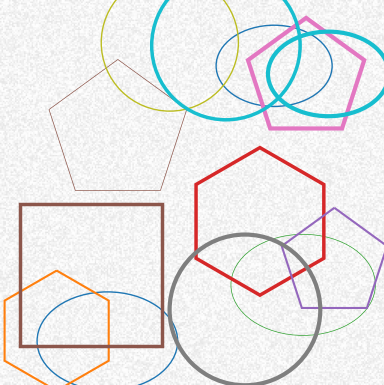[{"shape": "oval", "thickness": 1, "radius": 0.75, "center": [0.712, 0.829]}, {"shape": "oval", "thickness": 1, "radius": 0.91, "center": [0.279, 0.114]}, {"shape": "hexagon", "thickness": 1.5, "radius": 0.78, "center": [0.147, 0.141]}, {"shape": "oval", "thickness": 0.5, "radius": 0.94, "center": [0.787, 0.26]}, {"shape": "hexagon", "thickness": 2.5, "radius": 0.96, "center": [0.675, 0.425]}, {"shape": "pentagon", "thickness": 1.5, "radius": 0.72, "center": [0.869, 0.316]}, {"shape": "square", "thickness": 2.5, "radius": 0.92, "center": [0.238, 0.285]}, {"shape": "pentagon", "thickness": 0.5, "radius": 0.94, "center": [0.306, 0.657]}, {"shape": "pentagon", "thickness": 3, "radius": 0.79, "center": [0.795, 0.795]}, {"shape": "circle", "thickness": 3, "radius": 0.98, "center": [0.636, 0.195]}, {"shape": "circle", "thickness": 1, "radius": 0.89, "center": [0.441, 0.889]}, {"shape": "oval", "thickness": 3, "radius": 0.78, "center": [0.853, 0.808]}, {"shape": "circle", "thickness": 2.5, "radius": 0.96, "center": [0.587, 0.882]}]